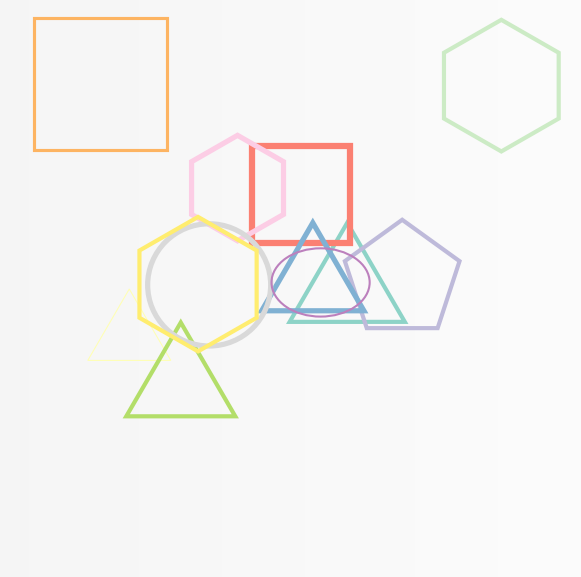[{"shape": "triangle", "thickness": 2, "radius": 0.57, "center": [0.597, 0.499]}, {"shape": "triangle", "thickness": 0.5, "radius": 0.41, "center": [0.222, 0.416]}, {"shape": "pentagon", "thickness": 2, "radius": 0.52, "center": [0.692, 0.515]}, {"shape": "square", "thickness": 3, "radius": 0.42, "center": [0.517, 0.662]}, {"shape": "triangle", "thickness": 2.5, "radius": 0.51, "center": [0.538, 0.512]}, {"shape": "square", "thickness": 1.5, "radius": 0.57, "center": [0.172, 0.854]}, {"shape": "triangle", "thickness": 2, "radius": 0.54, "center": [0.311, 0.332]}, {"shape": "hexagon", "thickness": 2.5, "radius": 0.46, "center": [0.409, 0.673]}, {"shape": "circle", "thickness": 2.5, "radius": 0.53, "center": [0.36, 0.506]}, {"shape": "oval", "thickness": 1, "radius": 0.42, "center": [0.552, 0.51]}, {"shape": "hexagon", "thickness": 2, "radius": 0.57, "center": [0.863, 0.851]}, {"shape": "hexagon", "thickness": 2, "radius": 0.58, "center": [0.341, 0.507]}]